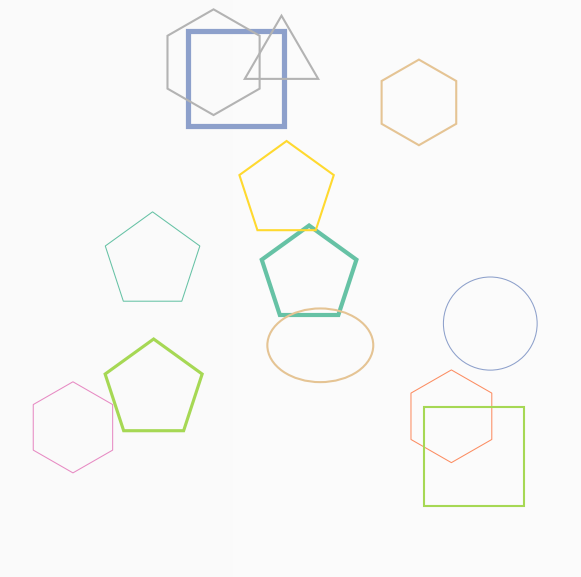[{"shape": "pentagon", "thickness": 0.5, "radius": 0.43, "center": [0.262, 0.547]}, {"shape": "pentagon", "thickness": 2, "radius": 0.43, "center": [0.532, 0.523]}, {"shape": "hexagon", "thickness": 0.5, "radius": 0.4, "center": [0.777, 0.278]}, {"shape": "square", "thickness": 2.5, "radius": 0.41, "center": [0.406, 0.864]}, {"shape": "circle", "thickness": 0.5, "radius": 0.4, "center": [0.843, 0.439]}, {"shape": "hexagon", "thickness": 0.5, "radius": 0.39, "center": [0.126, 0.259]}, {"shape": "pentagon", "thickness": 1.5, "radius": 0.44, "center": [0.264, 0.324]}, {"shape": "square", "thickness": 1, "radius": 0.43, "center": [0.816, 0.209]}, {"shape": "pentagon", "thickness": 1, "radius": 0.43, "center": [0.493, 0.67]}, {"shape": "oval", "thickness": 1, "radius": 0.46, "center": [0.551, 0.401]}, {"shape": "hexagon", "thickness": 1, "radius": 0.37, "center": [0.721, 0.822]}, {"shape": "triangle", "thickness": 1, "radius": 0.36, "center": [0.484, 0.899]}, {"shape": "hexagon", "thickness": 1, "radius": 0.46, "center": [0.367, 0.891]}]